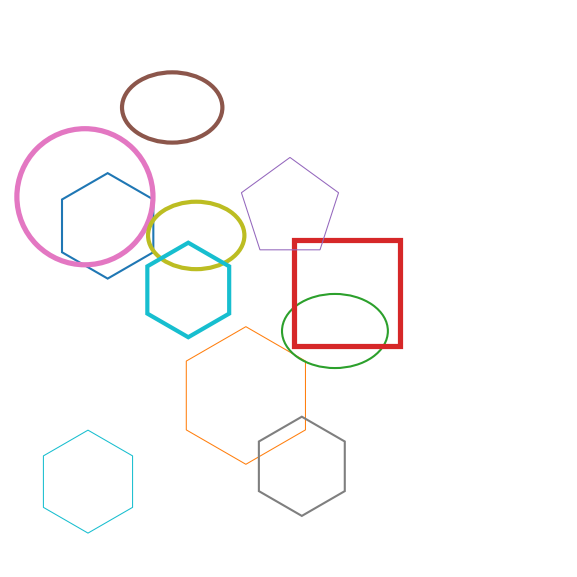[{"shape": "hexagon", "thickness": 1, "radius": 0.46, "center": [0.186, 0.608]}, {"shape": "hexagon", "thickness": 0.5, "radius": 0.6, "center": [0.426, 0.314]}, {"shape": "oval", "thickness": 1, "radius": 0.46, "center": [0.58, 0.426]}, {"shape": "square", "thickness": 2.5, "radius": 0.46, "center": [0.601, 0.492]}, {"shape": "pentagon", "thickness": 0.5, "radius": 0.44, "center": [0.502, 0.638]}, {"shape": "oval", "thickness": 2, "radius": 0.43, "center": [0.298, 0.813]}, {"shape": "circle", "thickness": 2.5, "radius": 0.59, "center": [0.147, 0.658]}, {"shape": "hexagon", "thickness": 1, "radius": 0.43, "center": [0.523, 0.192]}, {"shape": "oval", "thickness": 2, "radius": 0.42, "center": [0.34, 0.591]}, {"shape": "hexagon", "thickness": 0.5, "radius": 0.45, "center": [0.152, 0.165]}, {"shape": "hexagon", "thickness": 2, "radius": 0.41, "center": [0.326, 0.497]}]